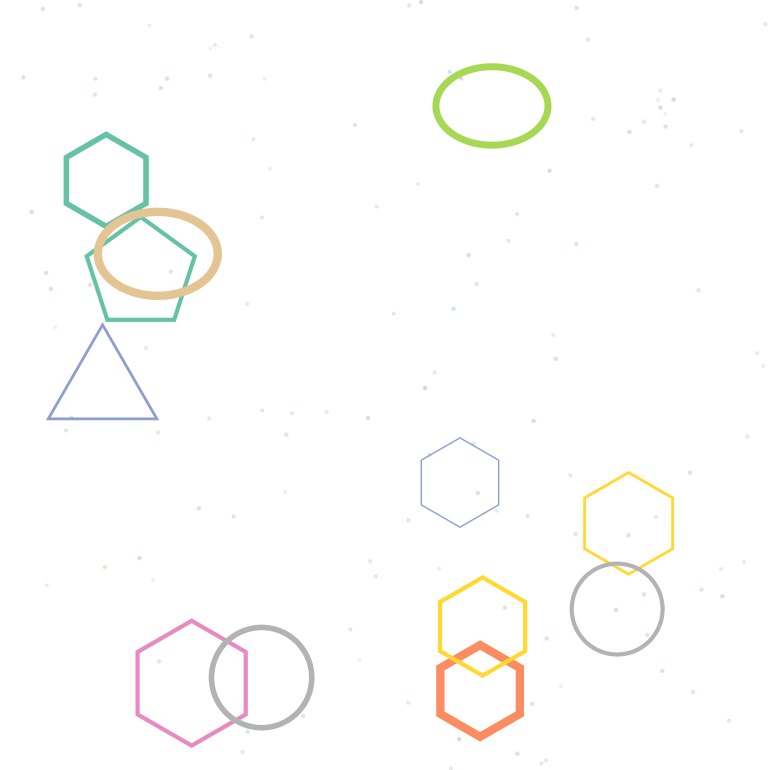[{"shape": "pentagon", "thickness": 1.5, "radius": 0.37, "center": [0.183, 0.644]}, {"shape": "hexagon", "thickness": 2, "radius": 0.3, "center": [0.138, 0.766]}, {"shape": "hexagon", "thickness": 3, "radius": 0.3, "center": [0.624, 0.103]}, {"shape": "triangle", "thickness": 1, "radius": 0.41, "center": [0.133, 0.497]}, {"shape": "hexagon", "thickness": 0.5, "radius": 0.29, "center": [0.597, 0.373]}, {"shape": "hexagon", "thickness": 1.5, "radius": 0.41, "center": [0.249, 0.113]}, {"shape": "oval", "thickness": 2.5, "radius": 0.36, "center": [0.639, 0.862]}, {"shape": "hexagon", "thickness": 1, "radius": 0.33, "center": [0.816, 0.32]}, {"shape": "hexagon", "thickness": 1.5, "radius": 0.32, "center": [0.627, 0.186]}, {"shape": "oval", "thickness": 3, "radius": 0.39, "center": [0.205, 0.67]}, {"shape": "circle", "thickness": 1.5, "radius": 0.29, "center": [0.802, 0.209]}, {"shape": "circle", "thickness": 2, "radius": 0.33, "center": [0.34, 0.12]}]